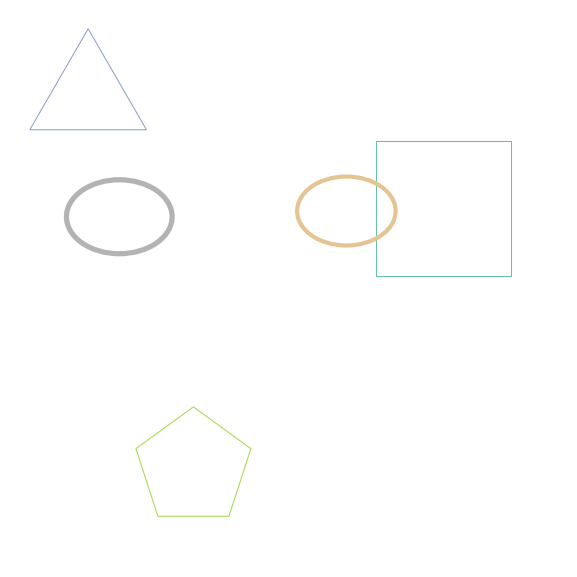[{"shape": "square", "thickness": 0.5, "radius": 0.58, "center": [0.768, 0.639]}, {"shape": "triangle", "thickness": 0.5, "radius": 0.58, "center": [0.153, 0.833]}, {"shape": "pentagon", "thickness": 0.5, "radius": 0.52, "center": [0.335, 0.19]}, {"shape": "oval", "thickness": 2, "radius": 0.43, "center": [0.6, 0.634]}, {"shape": "oval", "thickness": 2.5, "radius": 0.46, "center": [0.207, 0.624]}]